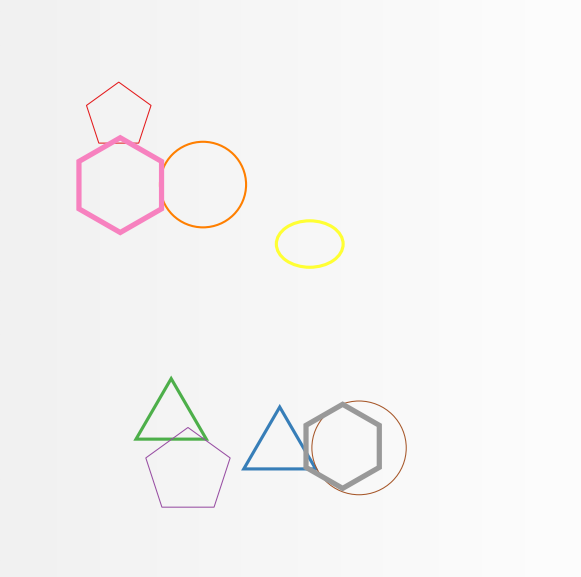[{"shape": "pentagon", "thickness": 0.5, "radius": 0.29, "center": [0.204, 0.799]}, {"shape": "triangle", "thickness": 1.5, "radius": 0.36, "center": [0.481, 0.223]}, {"shape": "triangle", "thickness": 1.5, "radius": 0.35, "center": [0.294, 0.274]}, {"shape": "pentagon", "thickness": 0.5, "radius": 0.38, "center": [0.323, 0.183]}, {"shape": "circle", "thickness": 1, "radius": 0.37, "center": [0.349, 0.68]}, {"shape": "oval", "thickness": 1.5, "radius": 0.29, "center": [0.533, 0.577]}, {"shape": "circle", "thickness": 0.5, "radius": 0.41, "center": [0.618, 0.224]}, {"shape": "hexagon", "thickness": 2.5, "radius": 0.41, "center": [0.207, 0.679]}, {"shape": "hexagon", "thickness": 2.5, "radius": 0.36, "center": [0.59, 0.226]}]